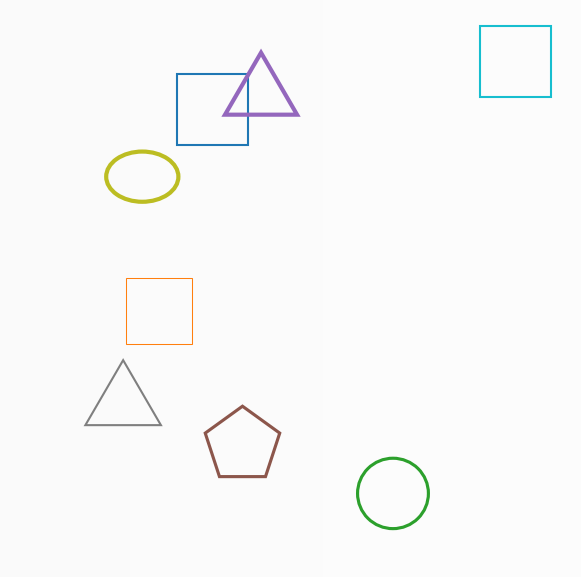[{"shape": "square", "thickness": 1, "radius": 0.31, "center": [0.366, 0.809]}, {"shape": "square", "thickness": 0.5, "radius": 0.29, "center": [0.274, 0.461]}, {"shape": "circle", "thickness": 1.5, "radius": 0.3, "center": [0.676, 0.145]}, {"shape": "triangle", "thickness": 2, "radius": 0.36, "center": [0.449, 0.836]}, {"shape": "pentagon", "thickness": 1.5, "radius": 0.34, "center": [0.417, 0.228]}, {"shape": "triangle", "thickness": 1, "radius": 0.38, "center": [0.212, 0.3]}, {"shape": "oval", "thickness": 2, "radius": 0.31, "center": [0.245, 0.693]}, {"shape": "square", "thickness": 1, "radius": 0.31, "center": [0.887, 0.892]}]